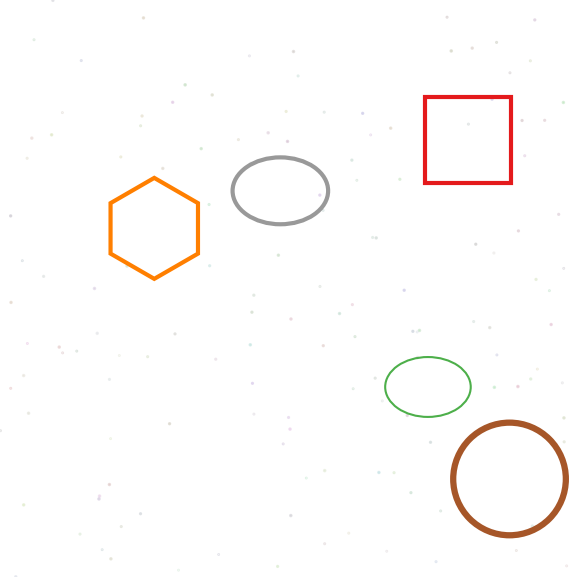[{"shape": "square", "thickness": 2, "radius": 0.37, "center": [0.81, 0.757]}, {"shape": "oval", "thickness": 1, "radius": 0.37, "center": [0.741, 0.329]}, {"shape": "hexagon", "thickness": 2, "radius": 0.44, "center": [0.267, 0.604]}, {"shape": "circle", "thickness": 3, "radius": 0.49, "center": [0.882, 0.17]}, {"shape": "oval", "thickness": 2, "radius": 0.41, "center": [0.485, 0.669]}]